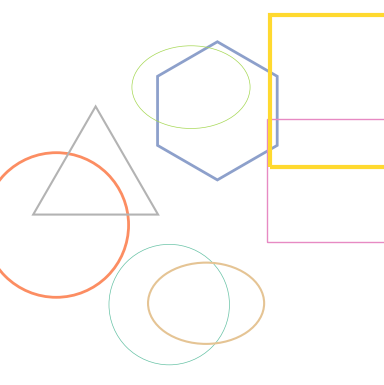[{"shape": "circle", "thickness": 0.5, "radius": 0.78, "center": [0.44, 0.209]}, {"shape": "circle", "thickness": 2, "radius": 0.94, "center": [0.146, 0.416]}, {"shape": "hexagon", "thickness": 2, "radius": 0.9, "center": [0.565, 0.712]}, {"shape": "square", "thickness": 1, "radius": 0.8, "center": [0.853, 0.53]}, {"shape": "oval", "thickness": 0.5, "radius": 0.77, "center": [0.496, 0.774]}, {"shape": "square", "thickness": 3, "radius": 0.98, "center": [0.899, 0.764]}, {"shape": "oval", "thickness": 1.5, "radius": 0.75, "center": [0.535, 0.212]}, {"shape": "triangle", "thickness": 1.5, "radius": 0.94, "center": [0.248, 0.536]}]